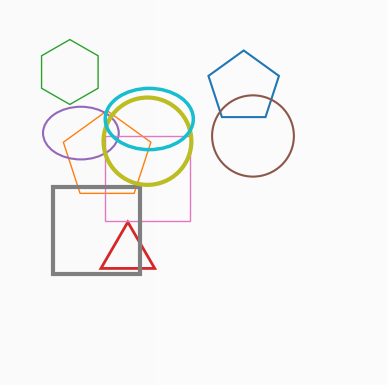[{"shape": "pentagon", "thickness": 1.5, "radius": 0.48, "center": [0.629, 0.773]}, {"shape": "pentagon", "thickness": 1, "radius": 0.59, "center": [0.276, 0.594]}, {"shape": "hexagon", "thickness": 1, "radius": 0.42, "center": [0.18, 0.813]}, {"shape": "triangle", "thickness": 2, "radius": 0.4, "center": [0.33, 0.343]}, {"shape": "oval", "thickness": 1.5, "radius": 0.49, "center": [0.209, 0.654]}, {"shape": "circle", "thickness": 1.5, "radius": 0.53, "center": [0.653, 0.647]}, {"shape": "square", "thickness": 1, "radius": 0.55, "center": [0.38, 0.536]}, {"shape": "square", "thickness": 3, "radius": 0.56, "center": [0.249, 0.402]}, {"shape": "circle", "thickness": 3, "radius": 0.57, "center": [0.38, 0.633]}, {"shape": "oval", "thickness": 2.5, "radius": 0.57, "center": [0.385, 0.691]}]